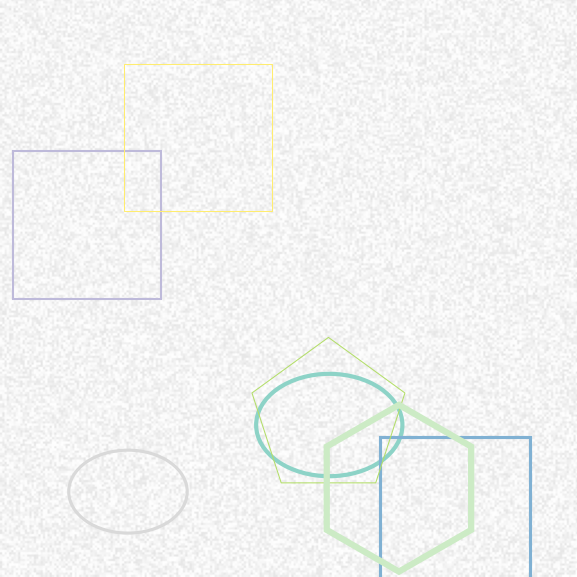[{"shape": "oval", "thickness": 2, "radius": 0.63, "center": [0.57, 0.263]}, {"shape": "square", "thickness": 1, "radius": 0.64, "center": [0.151, 0.61]}, {"shape": "square", "thickness": 1.5, "radius": 0.65, "center": [0.788, 0.113]}, {"shape": "pentagon", "thickness": 0.5, "radius": 0.7, "center": [0.569, 0.276]}, {"shape": "oval", "thickness": 1.5, "radius": 0.51, "center": [0.222, 0.148]}, {"shape": "hexagon", "thickness": 3, "radius": 0.72, "center": [0.691, 0.154]}, {"shape": "square", "thickness": 0.5, "radius": 0.64, "center": [0.343, 0.761]}]